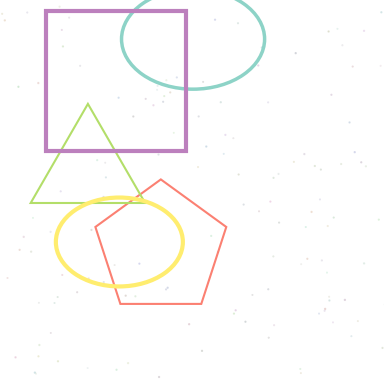[{"shape": "oval", "thickness": 2.5, "radius": 0.93, "center": [0.501, 0.898]}, {"shape": "pentagon", "thickness": 1.5, "radius": 0.89, "center": [0.418, 0.355]}, {"shape": "triangle", "thickness": 1.5, "radius": 0.86, "center": [0.228, 0.559]}, {"shape": "square", "thickness": 3, "radius": 0.91, "center": [0.302, 0.79]}, {"shape": "oval", "thickness": 3, "radius": 0.82, "center": [0.31, 0.371]}]